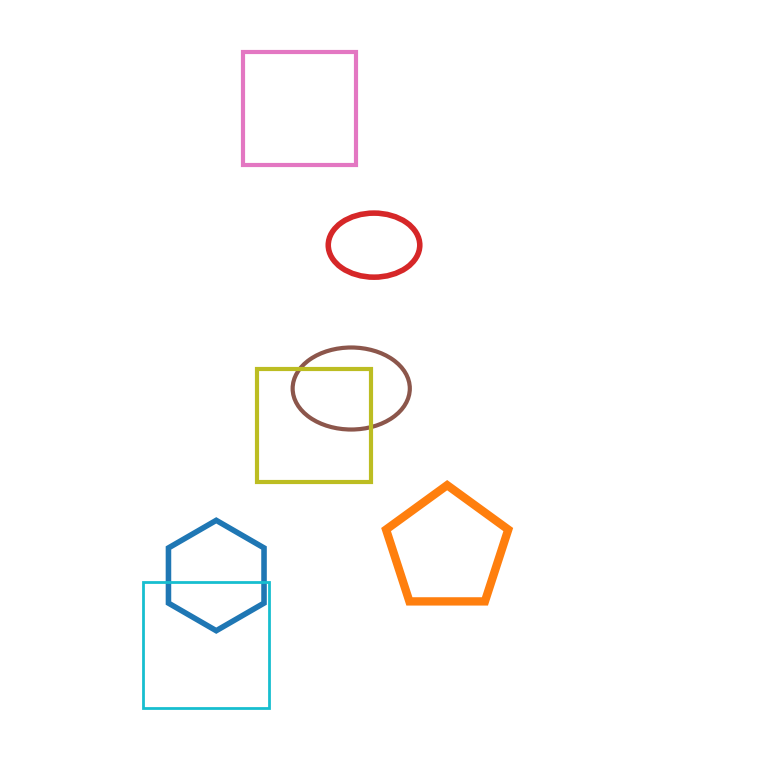[{"shape": "hexagon", "thickness": 2, "radius": 0.36, "center": [0.281, 0.253]}, {"shape": "pentagon", "thickness": 3, "radius": 0.42, "center": [0.581, 0.286]}, {"shape": "oval", "thickness": 2, "radius": 0.3, "center": [0.486, 0.682]}, {"shape": "oval", "thickness": 1.5, "radius": 0.38, "center": [0.456, 0.495]}, {"shape": "square", "thickness": 1.5, "radius": 0.37, "center": [0.389, 0.859]}, {"shape": "square", "thickness": 1.5, "radius": 0.37, "center": [0.407, 0.447]}, {"shape": "square", "thickness": 1, "radius": 0.41, "center": [0.267, 0.162]}]